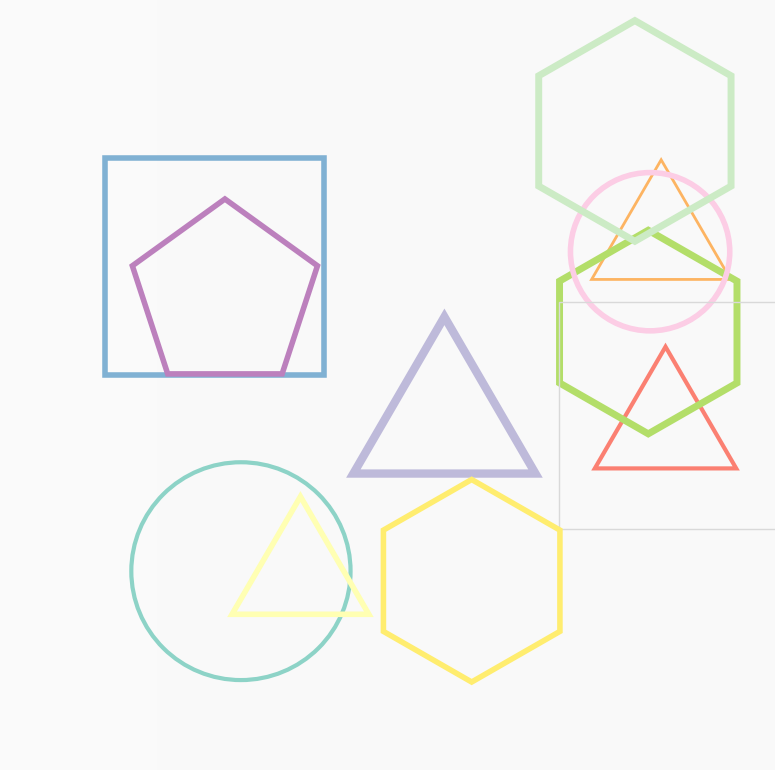[{"shape": "circle", "thickness": 1.5, "radius": 0.71, "center": [0.311, 0.258]}, {"shape": "triangle", "thickness": 2, "radius": 0.51, "center": [0.388, 0.253]}, {"shape": "triangle", "thickness": 3, "radius": 0.68, "center": [0.573, 0.453]}, {"shape": "triangle", "thickness": 1.5, "radius": 0.53, "center": [0.859, 0.444]}, {"shape": "square", "thickness": 2, "radius": 0.71, "center": [0.277, 0.654]}, {"shape": "triangle", "thickness": 1, "radius": 0.52, "center": [0.853, 0.689]}, {"shape": "hexagon", "thickness": 2.5, "radius": 0.66, "center": [0.836, 0.569]}, {"shape": "circle", "thickness": 2, "radius": 0.51, "center": [0.839, 0.673]}, {"shape": "square", "thickness": 0.5, "radius": 0.74, "center": [0.868, 0.46]}, {"shape": "pentagon", "thickness": 2, "radius": 0.63, "center": [0.29, 0.616]}, {"shape": "hexagon", "thickness": 2.5, "radius": 0.72, "center": [0.819, 0.83]}, {"shape": "hexagon", "thickness": 2, "radius": 0.66, "center": [0.609, 0.246]}]